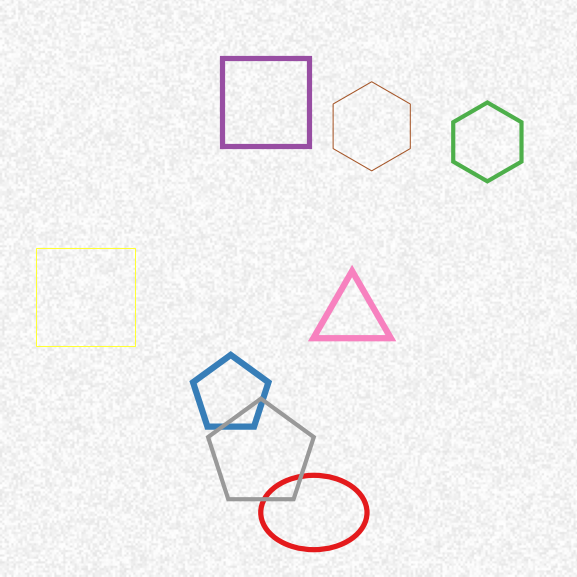[{"shape": "oval", "thickness": 2.5, "radius": 0.46, "center": [0.544, 0.112]}, {"shape": "pentagon", "thickness": 3, "radius": 0.34, "center": [0.4, 0.316]}, {"shape": "hexagon", "thickness": 2, "radius": 0.34, "center": [0.844, 0.753]}, {"shape": "square", "thickness": 2.5, "radius": 0.38, "center": [0.46, 0.822]}, {"shape": "square", "thickness": 0.5, "radius": 0.43, "center": [0.148, 0.484]}, {"shape": "hexagon", "thickness": 0.5, "radius": 0.39, "center": [0.644, 0.78]}, {"shape": "triangle", "thickness": 3, "radius": 0.39, "center": [0.61, 0.452]}, {"shape": "pentagon", "thickness": 2, "radius": 0.48, "center": [0.452, 0.213]}]